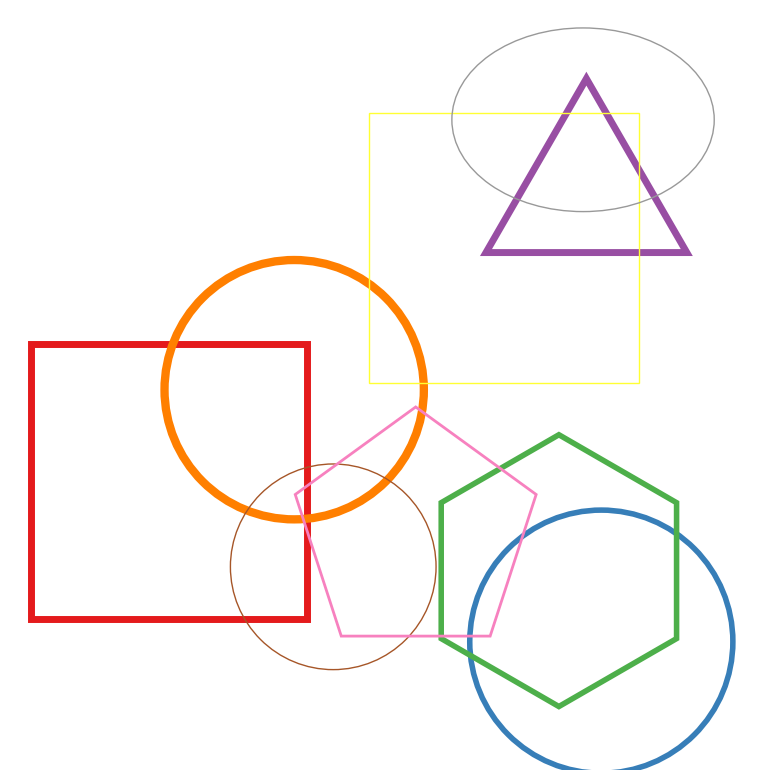[{"shape": "square", "thickness": 2.5, "radius": 0.89, "center": [0.22, 0.374]}, {"shape": "circle", "thickness": 2, "radius": 0.85, "center": [0.781, 0.167]}, {"shape": "hexagon", "thickness": 2, "radius": 0.88, "center": [0.726, 0.259]}, {"shape": "triangle", "thickness": 2.5, "radius": 0.75, "center": [0.762, 0.747]}, {"shape": "circle", "thickness": 3, "radius": 0.84, "center": [0.382, 0.494]}, {"shape": "square", "thickness": 0.5, "radius": 0.88, "center": [0.654, 0.678]}, {"shape": "circle", "thickness": 0.5, "radius": 0.67, "center": [0.433, 0.264]}, {"shape": "pentagon", "thickness": 1, "radius": 0.82, "center": [0.54, 0.307]}, {"shape": "oval", "thickness": 0.5, "radius": 0.85, "center": [0.757, 0.844]}]